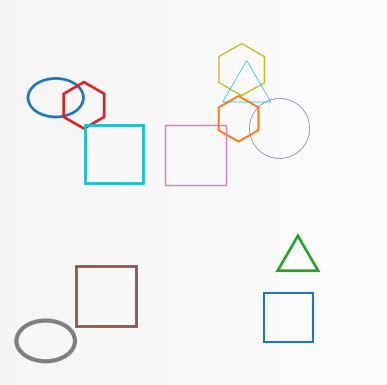[{"shape": "square", "thickness": 1.5, "radius": 0.32, "center": [0.744, 0.175]}, {"shape": "oval", "thickness": 2, "radius": 0.36, "center": [0.144, 0.746]}, {"shape": "hexagon", "thickness": 1.5, "radius": 0.3, "center": [0.616, 0.691]}, {"shape": "triangle", "thickness": 2, "radius": 0.3, "center": [0.769, 0.327]}, {"shape": "hexagon", "thickness": 2, "radius": 0.3, "center": [0.217, 0.726]}, {"shape": "circle", "thickness": 0.5, "radius": 0.39, "center": [0.722, 0.666]}, {"shape": "square", "thickness": 2, "radius": 0.39, "center": [0.274, 0.231]}, {"shape": "square", "thickness": 1, "radius": 0.39, "center": [0.504, 0.597]}, {"shape": "oval", "thickness": 3, "radius": 0.38, "center": [0.118, 0.114]}, {"shape": "hexagon", "thickness": 1, "radius": 0.34, "center": [0.624, 0.819]}, {"shape": "triangle", "thickness": 0.5, "radius": 0.36, "center": [0.637, 0.771]}, {"shape": "square", "thickness": 2, "radius": 0.37, "center": [0.293, 0.6]}]